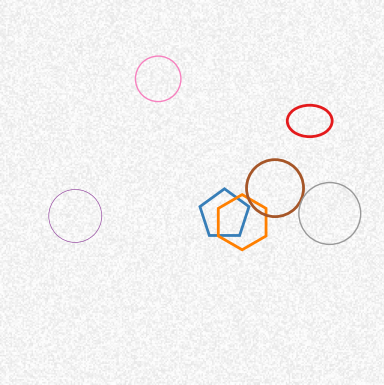[{"shape": "oval", "thickness": 2, "radius": 0.29, "center": [0.804, 0.686]}, {"shape": "pentagon", "thickness": 2, "radius": 0.34, "center": [0.583, 0.443]}, {"shape": "circle", "thickness": 0.5, "radius": 0.34, "center": [0.195, 0.439]}, {"shape": "hexagon", "thickness": 2, "radius": 0.36, "center": [0.629, 0.423]}, {"shape": "circle", "thickness": 2, "radius": 0.37, "center": [0.714, 0.511]}, {"shape": "circle", "thickness": 1, "radius": 0.3, "center": [0.411, 0.795]}, {"shape": "circle", "thickness": 1, "radius": 0.4, "center": [0.857, 0.445]}]